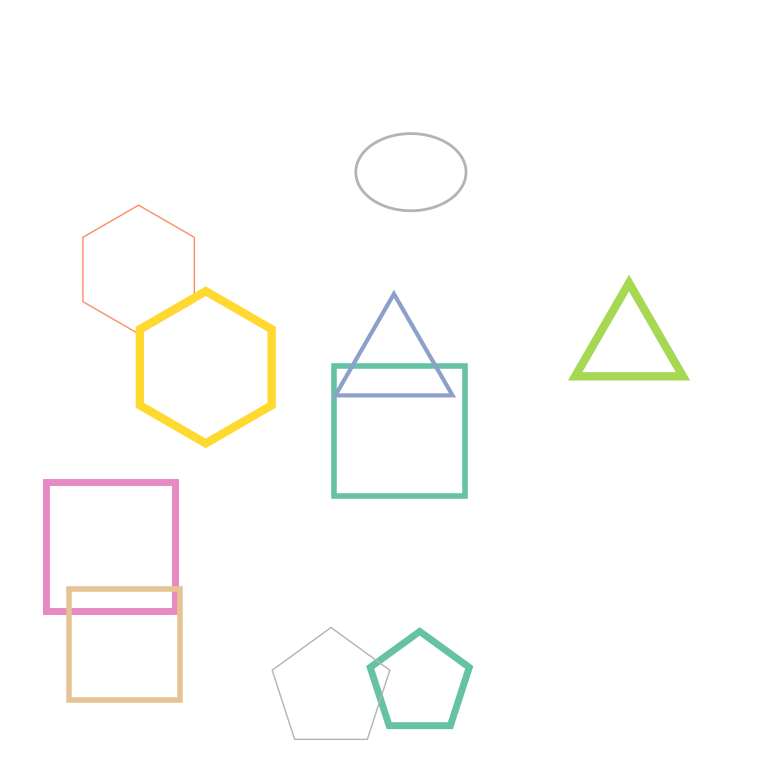[{"shape": "square", "thickness": 2, "radius": 0.42, "center": [0.519, 0.44]}, {"shape": "pentagon", "thickness": 2.5, "radius": 0.34, "center": [0.545, 0.112]}, {"shape": "hexagon", "thickness": 0.5, "radius": 0.42, "center": [0.18, 0.65]}, {"shape": "triangle", "thickness": 1.5, "radius": 0.44, "center": [0.512, 0.53]}, {"shape": "square", "thickness": 2.5, "radius": 0.42, "center": [0.144, 0.29]}, {"shape": "triangle", "thickness": 3, "radius": 0.4, "center": [0.817, 0.552]}, {"shape": "hexagon", "thickness": 3, "radius": 0.49, "center": [0.267, 0.523]}, {"shape": "square", "thickness": 2, "radius": 0.36, "center": [0.162, 0.163]}, {"shape": "oval", "thickness": 1, "radius": 0.36, "center": [0.534, 0.776]}, {"shape": "pentagon", "thickness": 0.5, "radius": 0.4, "center": [0.43, 0.105]}]